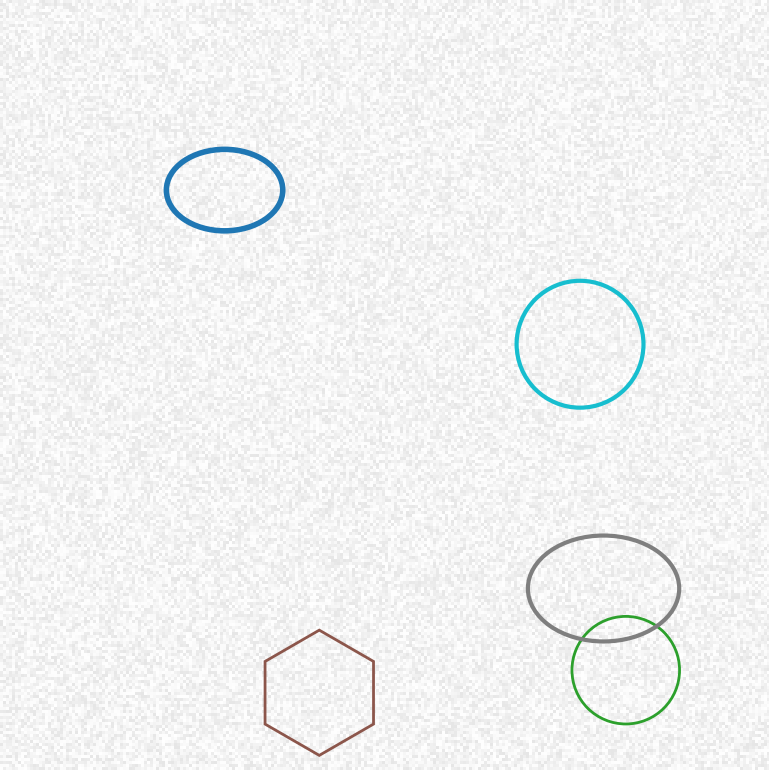[{"shape": "oval", "thickness": 2, "radius": 0.38, "center": [0.292, 0.753]}, {"shape": "circle", "thickness": 1, "radius": 0.35, "center": [0.813, 0.13]}, {"shape": "hexagon", "thickness": 1, "radius": 0.41, "center": [0.415, 0.1]}, {"shape": "oval", "thickness": 1.5, "radius": 0.49, "center": [0.784, 0.236]}, {"shape": "circle", "thickness": 1.5, "radius": 0.41, "center": [0.753, 0.553]}]